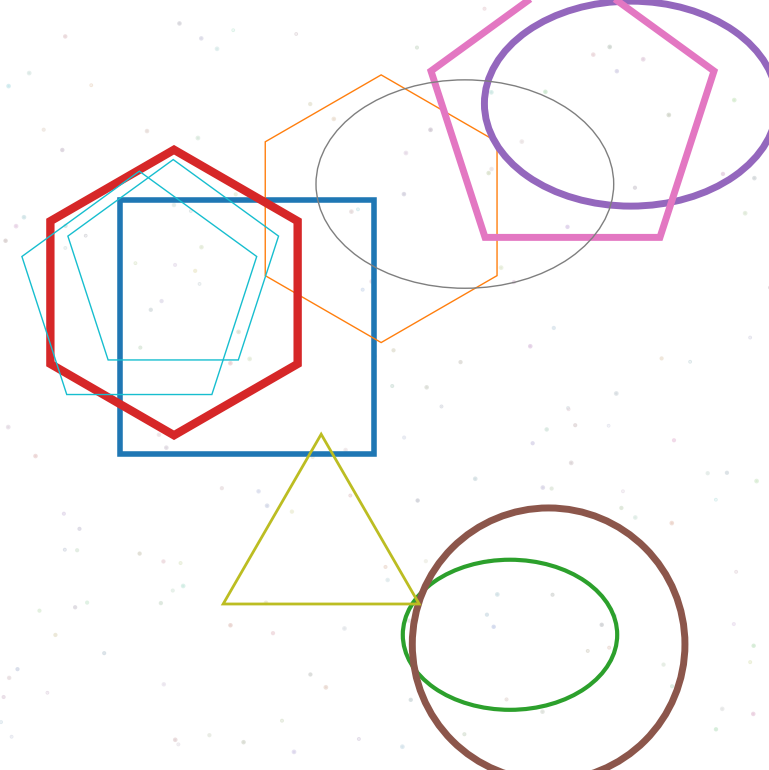[{"shape": "square", "thickness": 2, "radius": 0.83, "center": [0.321, 0.575]}, {"shape": "hexagon", "thickness": 0.5, "radius": 0.87, "center": [0.495, 0.729]}, {"shape": "oval", "thickness": 1.5, "radius": 0.7, "center": [0.662, 0.176]}, {"shape": "hexagon", "thickness": 3, "radius": 0.93, "center": [0.226, 0.62]}, {"shape": "oval", "thickness": 2.5, "radius": 0.95, "center": [0.819, 0.865]}, {"shape": "circle", "thickness": 2.5, "radius": 0.89, "center": [0.712, 0.163]}, {"shape": "pentagon", "thickness": 2.5, "radius": 0.97, "center": [0.744, 0.848]}, {"shape": "oval", "thickness": 0.5, "radius": 0.97, "center": [0.604, 0.761]}, {"shape": "triangle", "thickness": 1, "radius": 0.73, "center": [0.417, 0.289]}, {"shape": "pentagon", "thickness": 0.5, "radius": 0.72, "center": [0.225, 0.649]}, {"shape": "pentagon", "thickness": 0.5, "radius": 0.8, "center": [0.181, 0.617]}]